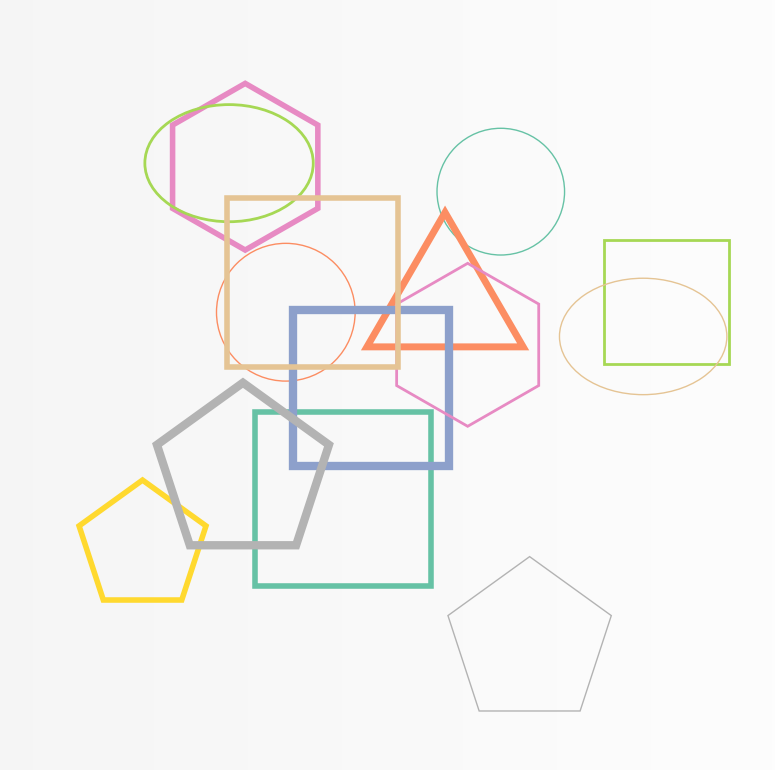[{"shape": "square", "thickness": 2, "radius": 0.57, "center": [0.442, 0.352]}, {"shape": "circle", "thickness": 0.5, "radius": 0.41, "center": [0.646, 0.751]}, {"shape": "triangle", "thickness": 2.5, "radius": 0.58, "center": [0.574, 0.608]}, {"shape": "circle", "thickness": 0.5, "radius": 0.45, "center": [0.369, 0.595]}, {"shape": "square", "thickness": 3, "radius": 0.5, "center": [0.479, 0.496]}, {"shape": "hexagon", "thickness": 1, "radius": 0.53, "center": [0.603, 0.552]}, {"shape": "hexagon", "thickness": 2, "radius": 0.54, "center": [0.316, 0.783]}, {"shape": "square", "thickness": 1, "radius": 0.4, "center": [0.86, 0.608]}, {"shape": "oval", "thickness": 1, "radius": 0.54, "center": [0.296, 0.788]}, {"shape": "pentagon", "thickness": 2, "radius": 0.43, "center": [0.184, 0.29]}, {"shape": "oval", "thickness": 0.5, "radius": 0.54, "center": [0.83, 0.563]}, {"shape": "square", "thickness": 2, "radius": 0.55, "center": [0.403, 0.633]}, {"shape": "pentagon", "thickness": 0.5, "radius": 0.55, "center": [0.683, 0.166]}, {"shape": "pentagon", "thickness": 3, "radius": 0.58, "center": [0.313, 0.386]}]